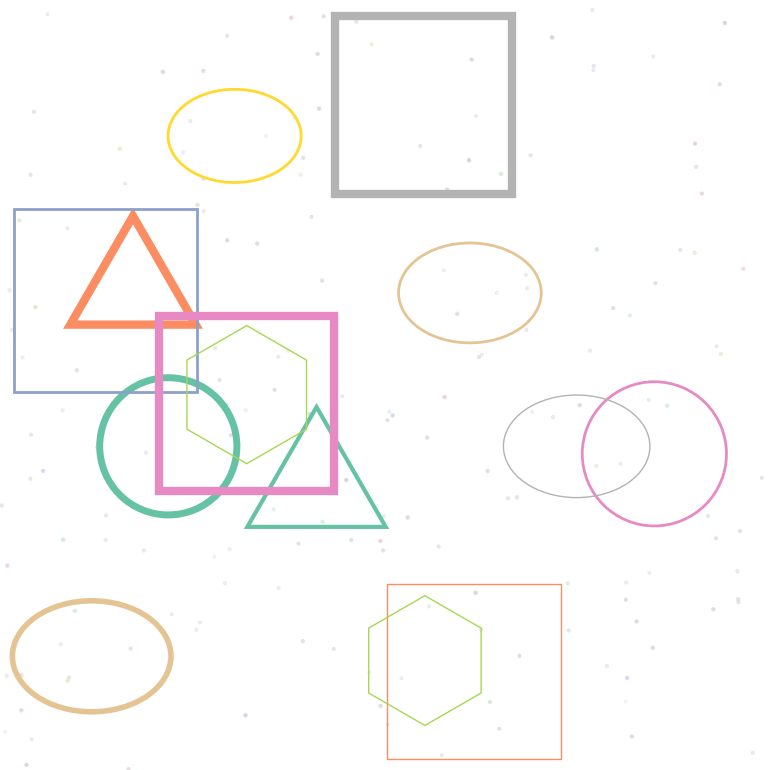[{"shape": "triangle", "thickness": 1.5, "radius": 0.52, "center": [0.411, 0.368]}, {"shape": "circle", "thickness": 2.5, "radius": 0.45, "center": [0.219, 0.42]}, {"shape": "triangle", "thickness": 3, "radius": 0.47, "center": [0.173, 0.625]}, {"shape": "square", "thickness": 0.5, "radius": 0.57, "center": [0.616, 0.128]}, {"shape": "square", "thickness": 1, "radius": 0.59, "center": [0.137, 0.61]}, {"shape": "square", "thickness": 3, "radius": 0.57, "center": [0.32, 0.476]}, {"shape": "circle", "thickness": 1, "radius": 0.47, "center": [0.85, 0.411]}, {"shape": "hexagon", "thickness": 0.5, "radius": 0.45, "center": [0.32, 0.487]}, {"shape": "hexagon", "thickness": 0.5, "radius": 0.42, "center": [0.552, 0.142]}, {"shape": "oval", "thickness": 1, "radius": 0.43, "center": [0.305, 0.823]}, {"shape": "oval", "thickness": 1, "radius": 0.46, "center": [0.61, 0.62]}, {"shape": "oval", "thickness": 2, "radius": 0.51, "center": [0.119, 0.148]}, {"shape": "square", "thickness": 3, "radius": 0.58, "center": [0.55, 0.864]}, {"shape": "oval", "thickness": 0.5, "radius": 0.48, "center": [0.749, 0.42]}]